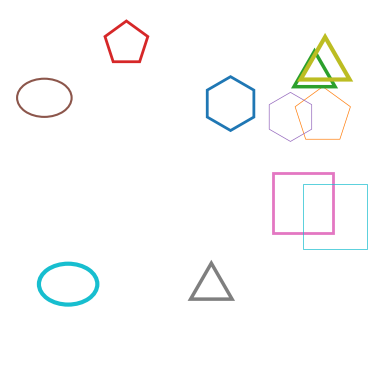[{"shape": "hexagon", "thickness": 2, "radius": 0.35, "center": [0.599, 0.731]}, {"shape": "pentagon", "thickness": 0.5, "radius": 0.38, "center": [0.838, 0.699]}, {"shape": "triangle", "thickness": 2.5, "radius": 0.31, "center": [0.817, 0.806]}, {"shape": "pentagon", "thickness": 2, "radius": 0.29, "center": [0.328, 0.887]}, {"shape": "hexagon", "thickness": 0.5, "radius": 0.32, "center": [0.754, 0.696]}, {"shape": "oval", "thickness": 1.5, "radius": 0.35, "center": [0.115, 0.746]}, {"shape": "square", "thickness": 2, "radius": 0.39, "center": [0.788, 0.473]}, {"shape": "triangle", "thickness": 2.5, "radius": 0.31, "center": [0.549, 0.254]}, {"shape": "triangle", "thickness": 3, "radius": 0.37, "center": [0.844, 0.83]}, {"shape": "oval", "thickness": 3, "radius": 0.38, "center": [0.177, 0.262]}, {"shape": "square", "thickness": 0.5, "radius": 0.42, "center": [0.87, 0.437]}]